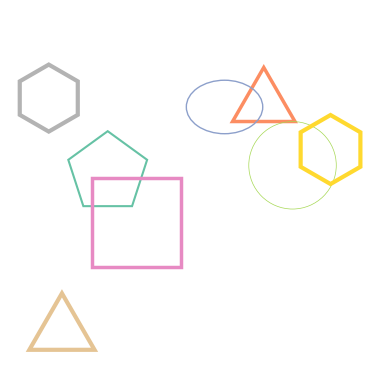[{"shape": "pentagon", "thickness": 1.5, "radius": 0.54, "center": [0.28, 0.552]}, {"shape": "triangle", "thickness": 2.5, "radius": 0.47, "center": [0.685, 0.731]}, {"shape": "oval", "thickness": 1, "radius": 0.5, "center": [0.583, 0.722]}, {"shape": "square", "thickness": 2.5, "radius": 0.58, "center": [0.355, 0.422]}, {"shape": "circle", "thickness": 0.5, "radius": 0.57, "center": [0.76, 0.571]}, {"shape": "hexagon", "thickness": 3, "radius": 0.45, "center": [0.859, 0.612]}, {"shape": "triangle", "thickness": 3, "radius": 0.49, "center": [0.161, 0.14]}, {"shape": "hexagon", "thickness": 3, "radius": 0.44, "center": [0.127, 0.745]}]